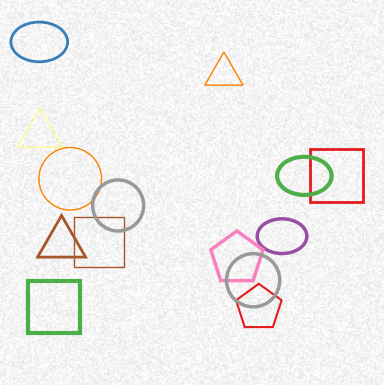[{"shape": "pentagon", "thickness": 1.5, "radius": 0.31, "center": [0.672, 0.201]}, {"shape": "square", "thickness": 2, "radius": 0.34, "center": [0.874, 0.544]}, {"shape": "oval", "thickness": 2, "radius": 0.37, "center": [0.102, 0.891]}, {"shape": "square", "thickness": 3, "radius": 0.34, "center": [0.141, 0.202]}, {"shape": "oval", "thickness": 3, "radius": 0.35, "center": [0.791, 0.543]}, {"shape": "oval", "thickness": 2.5, "radius": 0.32, "center": [0.733, 0.387]}, {"shape": "circle", "thickness": 1, "radius": 0.41, "center": [0.182, 0.536]}, {"shape": "triangle", "thickness": 1, "radius": 0.29, "center": [0.582, 0.807]}, {"shape": "triangle", "thickness": 0.5, "radius": 0.34, "center": [0.104, 0.651]}, {"shape": "square", "thickness": 1, "radius": 0.33, "center": [0.257, 0.372]}, {"shape": "triangle", "thickness": 2, "radius": 0.36, "center": [0.16, 0.368]}, {"shape": "pentagon", "thickness": 2.5, "radius": 0.36, "center": [0.615, 0.329]}, {"shape": "circle", "thickness": 2.5, "radius": 0.33, "center": [0.307, 0.466]}, {"shape": "circle", "thickness": 2.5, "radius": 0.35, "center": [0.658, 0.272]}]